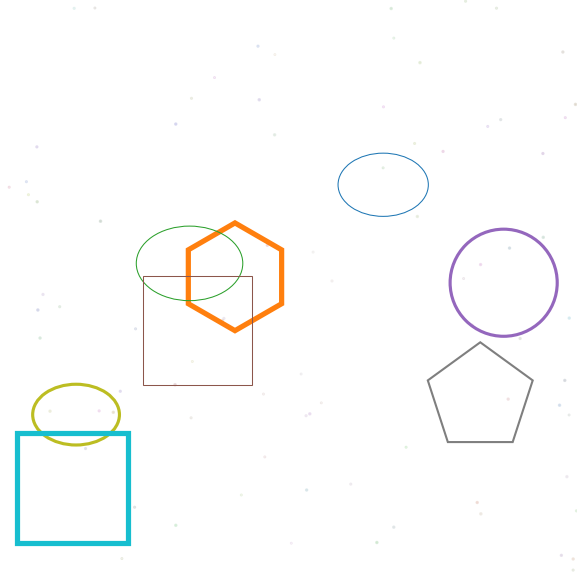[{"shape": "oval", "thickness": 0.5, "radius": 0.39, "center": [0.664, 0.679]}, {"shape": "hexagon", "thickness": 2.5, "radius": 0.47, "center": [0.407, 0.52]}, {"shape": "oval", "thickness": 0.5, "radius": 0.46, "center": [0.328, 0.543]}, {"shape": "circle", "thickness": 1.5, "radius": 0.46, "center": [0.872, 0.51]}, {"shape": "square", "thickness": 0.5, "radius": 0.47, "center": [0.342, 0.427]}, {"shape": "pentagon", "thickness": 1, "radius": 0.48, "center": [0.832, 0.311]}, {"shape": "oval", "thickness": 1.5, "radius": 0.38, "center": [0.132, 0.281]}, {"shape": "square", "thickness": 2.5, "radius": 0.48, "center": [0.126, 0.154]}]